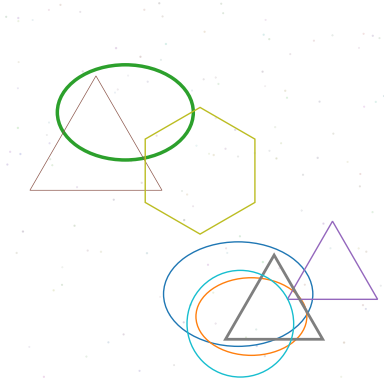[{"shape": "oval", "thickness": 1, "radius": 0.97, "center": [0.619, 0.236]}, {"shape": "oval", "thickness": 1, "radius": 0.72, "center": [0.653, 0.178]}, {"shape": "oval", "thickness": 2.5, "radius": 0.88, "center": [0.326, 0.708]}, {"shape": "triangle", "thickness": 1, "radius": 0.68, "center": [0.864, 0.29]}, {"shape": "triangle", "thickness": 0.5, "radius": 0.99, "center": [0.249, 0.605]}, {"shape": "triangle", "thickness": 2, "radius": 0.73, "center": [0.712, 0.192]}, {"shape": "hexagon", "thickness": 1, "radius": 0.82, "center": [0.52, 0.556]}, {"shape": "circle", "thickness": 1, "radius": 0.69, "center": [0.624, 0.159]}]